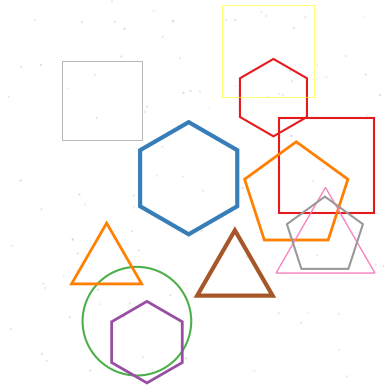[{"shape": "square", "thickness": 1.5, "radius": 0.61, "center": [0.848, 0.57]}, {"shape": "hexagon", "thickness": 1.5, "radius": 0.5, "center": [0.71, 0.746]}, {"shape": "hexagon", "thickness": 3, "radius": 0.73, "center": [0.49, 0.537]}, {"shape": "circle", "thickness": 1.5, "radius": 0.71, "center": [0.356, 0.166]}, {"shape": "hexagon", "thickness": 2, "radius": 0.53, "center": [0.382, 0.111]}, {"shape": "triangle", "thickness": 2, "radius": 0.53, "center": [0.277, 0.315]}, {"shape": "pentagon", "thickness": 2, "radius": 0.71, "center": [0.769, 0.491]}, {"shape": "square", "thickness": 0.5, "radius": 0.6, "center": [0.696, 0.867]}, {"shape": "triangle", "thickness": 3, "radius": 0.57, "center": [0.61, 0.289]}, {"shape": "triangle", "thickness": 1, "radius": 0.74, "center": [0.845, 0.365]}, {"shape": "square", "thickness": 0.5, "radius": 0.52, "center": [0.264, 0.739]}, {"shape": "pentagon", "thickness": 1.5, "radius": 0.52, "center": [0.844, 0.386]}]